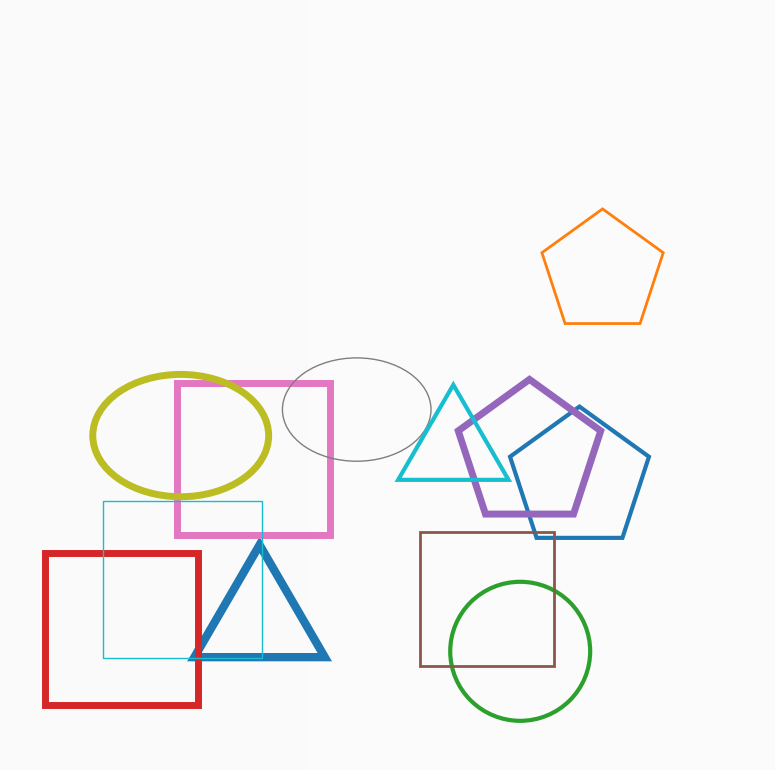[{"shape": "triangle", "thickness": 3, "radius": 0.49, "center": [0.335, 0.195]}, {"shape": "pentagon", "thickness": 1.5, "radius": 0.47, "center": [0.748, 0.378]}, {"shape": "pentagon", "thickness": 1, "radius": 0.41, "center": [0.778, 0.646]}, {"shape": "circle", "thickness": 1.5, "radius": 0.45, "center": [0.671, 0.154]}, {"shape": "square", "thickness": 2.5, "radius": 0.49, "center": [0.157, 0.183]}, {"shape": "pentagon", "thickness": 2.5, "radius": 0.48, "center": [0.683, 0.411]}, {"shape": "square", "thickness": 1, "radius": 0.43, "center": [0.628, 0.222]}, {"shape": "square", "thickness": 2.5, "radius": 0.49, "center": [0.328, 0.403]}, {"shape": "oval", "thickness": 0.5, "radius": 0.48, "center": [0.46, 0.468]}, {"shape": "oval", "thickness": 2.5, "radius": 0.57, "center": [0.233, 0.434]}, {"shape": "square", "thickness": 0.5, "radius": 0.51, "center": [0.236, 0.248]}, {"shape": "triangle", "thickness": 1.5, "radius": 0.41, "center": [0.585, 0.418]}]